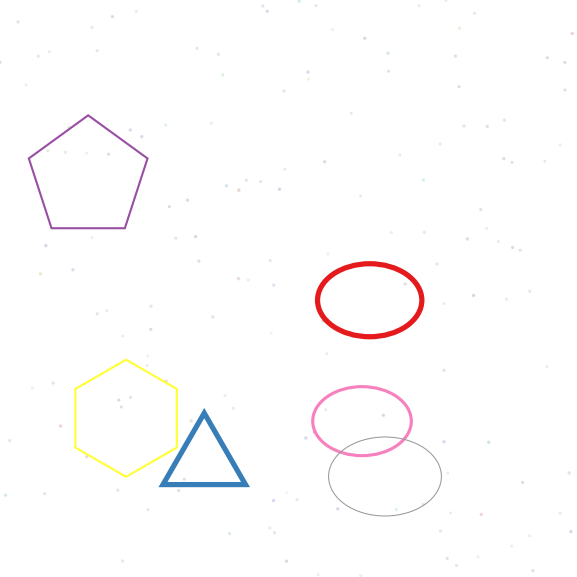[{"shape": "oval", "thickness": 2.5, "radius": 0.45, "center": [0.64, 0.479]}, {"shape": "triangle", "thickness": 2.5, "radius": 0.41, "center": [0.354, 0.201]}, {"shape": "pentagon", "thickness": 1, "radius": 0.54, "center": [0.153, 0.691]}, {"shape": "hexagon", "thickness": 1, "radius": 0.51, "center": [0.218, 0.275]}, {"shape": "oval", "thickness": 1.5, "radius": 0.43, "center": [0.627, 0.27]}, {"shape": "oval", "thickness": 0.5, "radius": 0.49, "center": [0.667, 0.174]}]